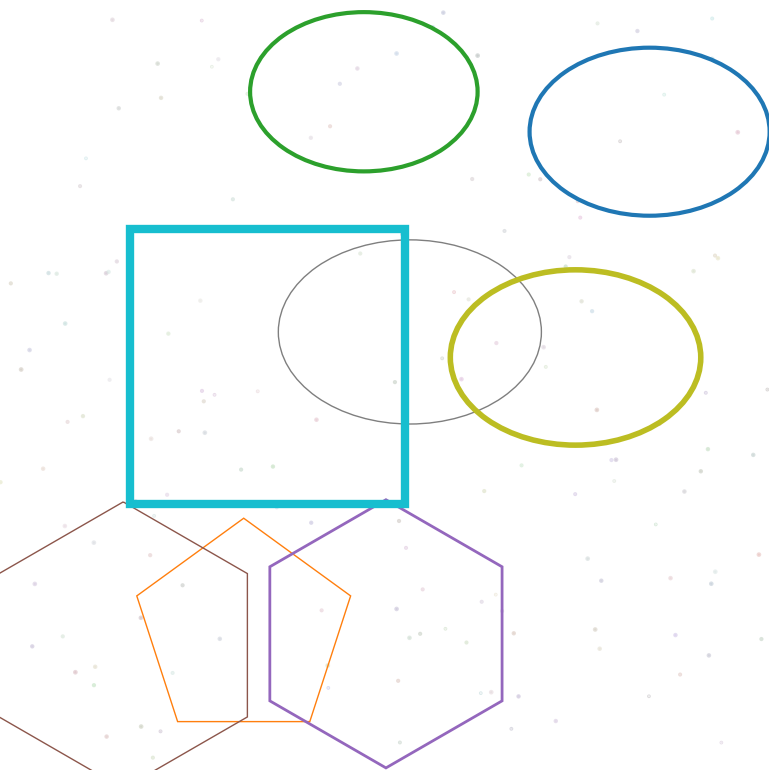[{"shape": "oval", "thickness": 1.5, "radius": 0.78, "center": [0.844, 0.829]}, {"shape": "pentagon", "thickness": 0.5, "radius": 0.73, "center": [0.317, 0.181]}, {"shape": "oval", "thickness": 1.5, "radius": 0.74, "center": [0.473, 0.881]}, {"shape": "hexagon", "thickness": 1, "radius": 0.87, "center": [0.501, 0.177]}, {"shape": "hexagon", "thickness": 0.5, "radius": 0.93, "center": [0.16, 0.162]}, {"shape": "oval", "thickness": 0.5, "radius": 0.85, "center": [0.532, 0.569]}, {"shape": "oval", "thickness": 2, "radius": 0.81, "center": [0.747, 0.536]}, {"shape": "square", "thickness": 3, "radius": 0.89, "center": [0.348, 0.524]}]